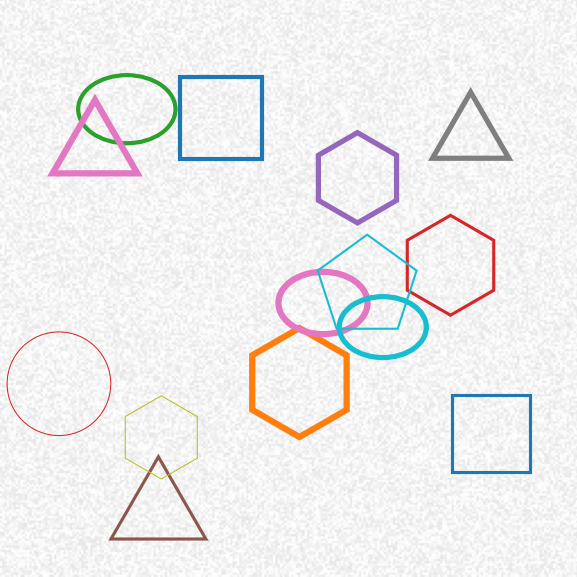[{"shape": "square", "thickness": 1.5, "radius": 0.33, "center": [0.85, 0.249]}, {"shape": "square", "thickness": 2, "radius": 0.36, "center": [0.382, 0.795]}, {"shape": "hexagon", "thickness": 3, "radius": 0.47, "center": [0.519, 0.337]}, {"shape": "oval", "thickness": 2, "radius": 0.42, "center": [0.22, 0.81]}, {"shape": "hexagon", "thickness": 1.5, "radius": 0.43, "center": [0.78, 0.54]}, {"shape": "circle", "thickness": 0.5, "radius": 0.45, "center": [0.102, 0.335]}, {"shape": "hexagon", "thickness": 2.5, "radius": 0.39, "center": [0.619, 0.691]}, {"shape": "triangle", "thickness": 1.5, "radius": 0.47, "center": [0.274, 0.113]}, {"shape": "oval", "thickness": 3, "radius": 0.39, "center": [0.559, 0.474]}, {"shape": "triangle", "thickness": 3, "radius": 0.42, "center": [0.164, 0.741]}, {"shape": "triangle", "thickness": 2.5, "radius": 0.38, "center": [0.815, 0.763]}, {"shape": "hexagon", "thickness": 0.5, "radius": 0.36, "center": [0.279, 0.242]}, {"shape": "oval", "thickness": 2.5, "radius": 0.38, "center": [0.663, 0.433]}, {"shape": "pentagon", "thickness": 1, "radius": 0.45, "center": [0.636, 0.503]}]